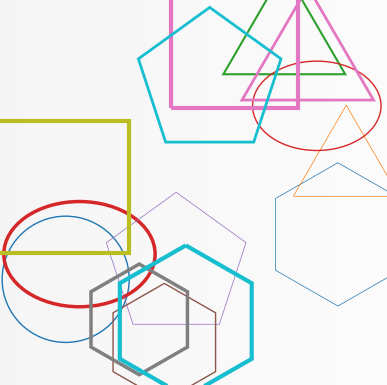[{"shape": "hexagon", "thickness": 0.5, "radius": 0.93, "center": [0.872, 0.391]}, {"shape": "circle", "thickness": 1, "radius": 0.82, "center": [0.17, 0.275]}, {"shape": "triangle", "thickness": 0.5, "radius": 0.79, "center": [0.894, 0.569]}, {"shape": "triangle", "thickness": 1.5, "radius": 0.91, "center": [0.734, 0.898]}, {"shape": "oval", "thickness": 2.5, "radius": 0.98, "center": [0.205, 0.34]}, {"shape": "oval", "thickness": 1, "radius": 0.83, "center": [0.818, 0.725]}, {"shape": "pentagon", "thickness": 0.5, "radius": 0.95, "center": [0.455, 0.311]}, {"shape": "hexagon", "thickness": 1, "radius": 0.76, "center": [0.424, 0.111]}, {"shape": "square", "thickness": 3, "radius": 0.82, "center": [0.605, 0.883]}, {"shape": "triangle", "thickness": 2, "radius": 0.98, "center": [0.794, 0.838]}, {"shape": "hexagon", "thickness": 2.5, "radius": 0.72, "center": [0.359, 0.17]}, {"shape": "square", "thickness": 3, "radius": 0.86, "center": [0.161, 0.515]}, {"shape": "hexagon", "thickness": 3, "radius": 0.98, "center": [0.479, 0.166]}, {"shape": "pentagon", "thickness": 2, "radius": 0.97, "center": [0.541, 0.787]}]